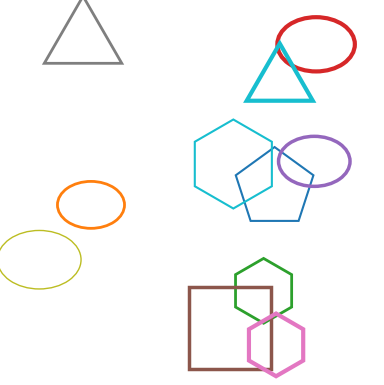[{"shape": "pentagon", "thickness": 1.5, "radius": 0.53, "center": [0.713, 0.512]}, {"shape": "oval", "thickness": 2, "radius": 0.44, "center": [0.236, 0.468]}, {"shape": "hexagon", "thickness": 2, "radius": 0.42, "center": [0.685, 0.245]}, {"shape": "oval", "thickness": 3, "radius": 0.5, "center": [0.821, 0.885]}, {"shape": "oval", "thickness": 2.5, "radius": 0.46, "center": [0.816, 0.581]}, {"shape": "square", "thickness": 2.5, "radius": 0.53, "center": [0.598, 0.149]}, {"shape": "hexagon", "thickness": 3, "radius": 0.41, "center": [0.717, 0.104]}, {"shape": "triangle", "thickness": 2, "radius": 0.58, "center": [0.216, 0.894]}, {"shape": "oval", "thickness": 1, "radius": 0.54, "center": [0.102, 0.325]}, {"shape": "triangle", "thickness": 3, "radius": 0.5, "center": [0.727, 0.788]}, {"shape": "hexagon", "thickness": 1.5, "radius": 0.58, "center": [0.606, 0.574]}]